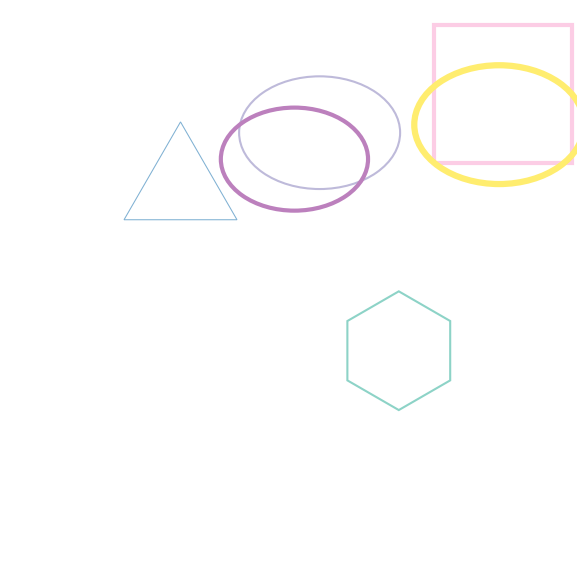[{"shape": "hexagon", "thickness": 1, "radius": 0.51, "center": [0.691, 0.392]}, {"shape": "oval", "thickness": 1, "radius": 0.7, "center": [0.553, 0.769]}, {"shape": "triangle", "thickness": 0.5, "radius": 0.56, "center": [0.313, 0.675]}, {"shape": "square", "thickness": 2, "radius": 0.6, "center": [0.871, 0.836]}, {"shape": "oval", "thickness": 2, "radius": 0.64, "center": [0.51, 0.724]}, {"shape": "oval", "thickness": 3, "radius": 0.73, "center": [0.864, 0.783]}]